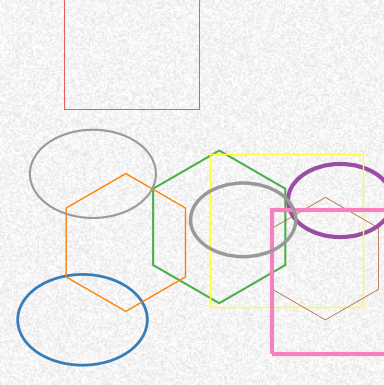[{"shape": "square", "thickness": 0.5, "radius": 0.87, "center": [0.342, 0.892]}, {"shape": "oval", "thickness": 2, "radius": 0.84, "center": [0.214, 0.169]}, {"shape": "hexagon", "thickness": 1.5, "radius": 0.99, "center": [0.569, 0.411]}, {"shape": "oval", "thickness": 3, "radius": 0.68, "center": [0.884, 0.479]}, {"shape": "hexagon", "thickness": 1, "radius": 0.89, "center": [0.327, 0.37]}, {"shape": "square", "thickness": 1, "radius": 0.99, "center": [0.744, 0.401]}, {"shape": "hexagon", "thickness": 0.5, "radius": 0.8, "center": [0.845, 0.328]}, {"shape": "square", "thickness": 3, "radius": 0.94, "center": [0.895, 0.268]}, {"shape": "oval", "thickness": 1.5, "radius": 0.82, "center": [0.241, 0.548]}, {"shape": "oval", "thickness": 2.5, "radius": 0.68, "center": [0.632, 0.429]}]